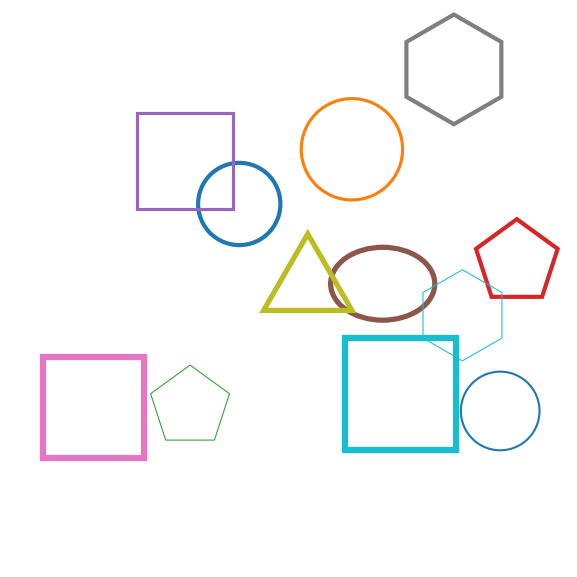[{"shape": "circle", "thickness": 1, "radius": 0.34, "center": [0.866, 0.287]}, {"shape": "circle", "thickness": 2, "radius": 0.36, "center": [0.414, 0.646]}, {"shape": "circle", "thickness": 1.5, "radius": 0.44, "center": [0.609, 0.741]}, {"shape": "pentagon", "thickness": 0.5, "radius": 0.36, "center": [0.329, 0.295]}, {"shape": "pentagon", "thickness": 2, "radius": 0.37, "center": [0.895, 0.545]}, {"shape": "square", "thickness": 1.5, "radius": 0.41, "center": [0.32, 0.72]}, {"shape": "oval", "thickness": 2.5, "radius": 0.45, "center": [0.663, 0.508]}, {"shape": "square", "thickness": 3, "radius": 0.44, "center": [0.161, 0.294]}, {"shape": "hexagon", "thickness": 2, "radius": 0.47, "center": [0.786, 0.879]}, {"shape": "triangle", "thickness": 2.5, "radius": 0.44, "center": [0.533, 0.506]}, {"shape": "hexagon", "thickness": 0.5, "radius": 0.39, "center": [0.801, 0.453]}, {"shape": "square", "thickness": 3, "radius": 0.48, "center": [0.694, 0.317]}]